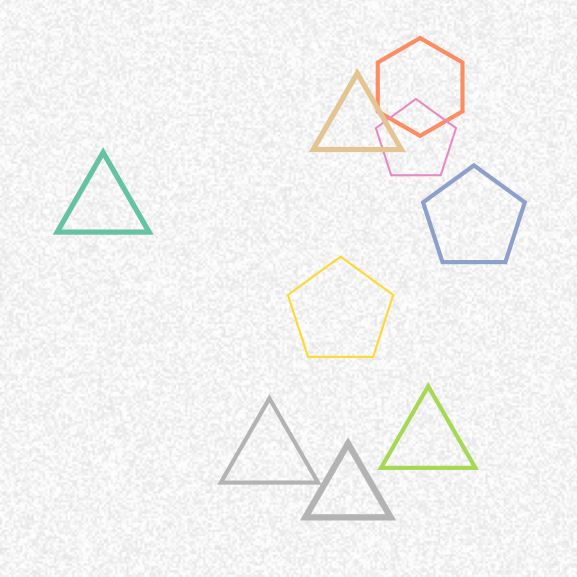[{"shape": "triangle", "thickness": 2.5, "radius": 0.46, "center": [0.179, 0.643]}, {"shape": "hexagon", "thickness": 2, "radius": 0.42, "center": [0.727, 0.849]}, {"shape": "pentagon", "thickness": 2, "radius": 0.46, "center": [0.821, 0.62]}, {"shape": "pentagon", "thickness": 1, "radius": 0.36, "center": [0.72, 0.755]}, {"shape": "triangle", "thickness": 2, "radius": 0.47, "center": [0.741, 0.236]}, {"shape": "pentagon", "thickness": 1, "radius": 0.48, "center": [0.59, 0.459]}, {"shape": "triangle", "thickness": 2.5, "radius": 0.44, "center": [0.619, 0.784]}, {"shape": "triangle", "thickness": 3, "radius": 0.43, "center": [0.603, 0.146]}, {"shape": "triangle", "thickness": 2, "radius": 0.49, "center": [0.467, 0.212]}]